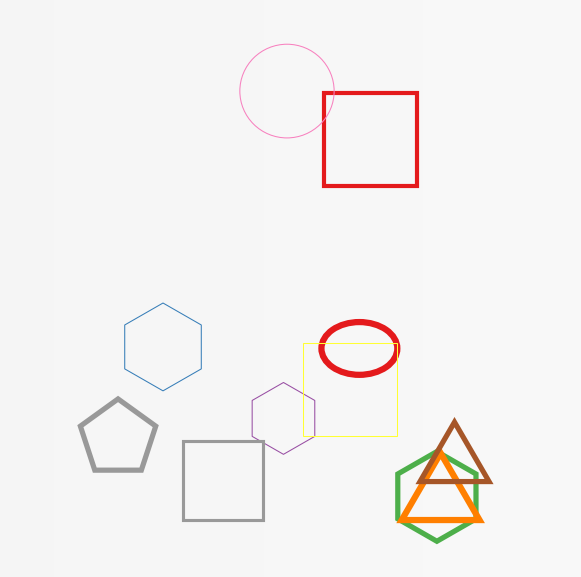[{"shape": "oval", "thickness": 3, "radius": 0.33, "center": [0.618, 0.396]}, {"shape": "square", "thickness": 2, "radius": 0.4, "center": [0.637, 0.758]}, {"shape": "hexagon", "thickness": 0.5, "radius": 0.38, "center": [0.28, 0.398]}, {"shape": "hexagon", "thickness": 2.5, "radius": 0.39, "center": [0.752, 0.14]}, {"shape": "hexagon", "thickness": 0.5, "radius": 0.31, "center": [0.488, 0.275]}, {"shape": "triangle", "thickness": 3, "radius": 0.39, "center": [0.758, 0.137]}, {"shape": "square", "thickness": 0.5, "radius": 0.41, "center": [0.602, 0.325]}, {"shape": "triangle", "thickness": 2.5, "radius": 0.34, "center": [0.782, 0.2]}, {"shape": "circle", "thickness": 0.5, "radius": 0.41, "center": [0.494, 0.841]}, {"shape": "square", "thickness": 1.5, "radius": 0.34, "center": [0.383, 0.167]}, {"shape": "pentagon", "thickness": 2.5, "radius": 0.34, "center": [0.203, 0.24]}]